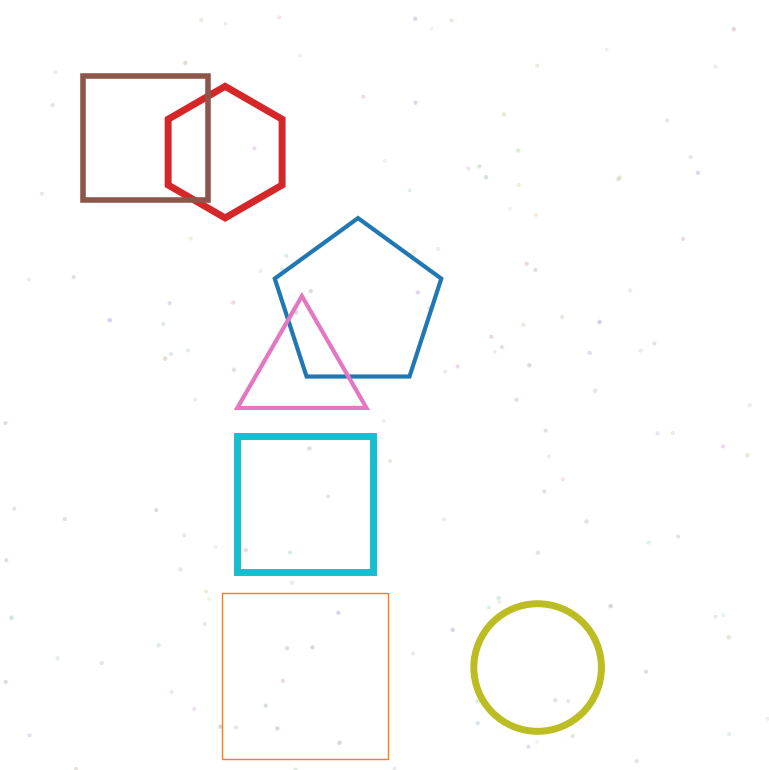[{"shape": "pentagon", "thickness": 1.5, "radius": 0.57, "center": [0.465, 0.603]}, {"shape": "square", "thickness": 0.5, "radius": 0.54, "center": [0.396, 0.123]}, {"shape": "hexagon", "thickness": 2.5, "radius": 0.43, "center": [0.292, 0.802]}, {"shape": "square", "thickness": 2, "radius": 0.4, "center": [0.189, 0.821]}, {"shape": "triangle", "thickness": 1.5, "radius": 0.48, "center": [0.392, 0.519]}, {"shape": "circle", "thickness": 2.5, "radius": 0.41, "center": [0.698, 0.133]}, {"shape": "square", "thickness": 2.5, "radius": 0.44, "center": [0.396, 0.345]}]